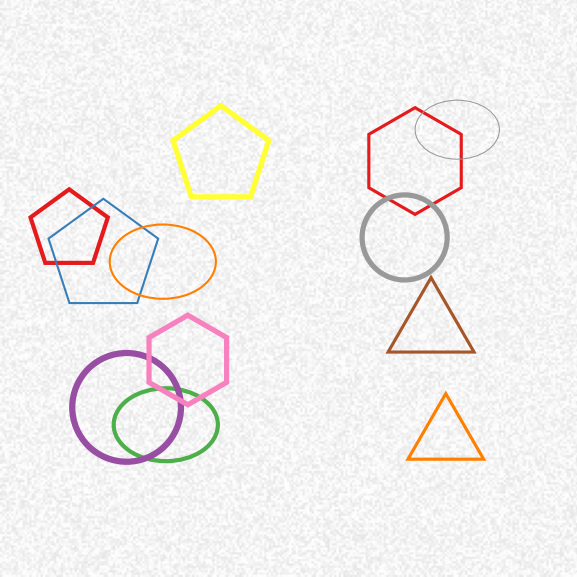[{"shape": "pentagon", "thickness": 2, "radius": 0.35, "center": [0.12, 0.601]}, {"shape": "hexagon", "thickness": 1.5, "radius": 0.46, "center": [0.719, 0.72]}, {"shape": "pentagon", "thickness": 1, "radius": 0.5, "center": [0.179, 0.555]}, {"shape": "oval", "thickness": 2, "radius": 0.45, "center": [0.287, 0.264]}, {"shape": "circle", "thickness": 3, "radius": 0.47, "center": [0.219, 0.294]}, {"shape": "oval", "thickness": 1, "radius": 0.46, "center": [0.282, 0.546]}, {"shape": "triangle", "thickness": 1.5, "radius": 0.38, "center": [0.772, 0.242]}, {"shape": "pentagon", "thickness": 2.5, "radius": 0.44, "center": [0.383, 0.729]}, {"shape": "triangle", "thickness": 1.5, "radius": 0.43, "center": [0.746, 0.432]}, {"shape": "hexagon", "thickness": 2.5, "radius": 0.39, "center": [0.325, 0.376]}, {"shape": "circle", "thickness": 2.5, "radius": 0.37, "center": [0.701, 0.588]}, {"shape": "oval", "thickness": 0.5, "radius": 0.36, "center": [0.792, 0.775]}]